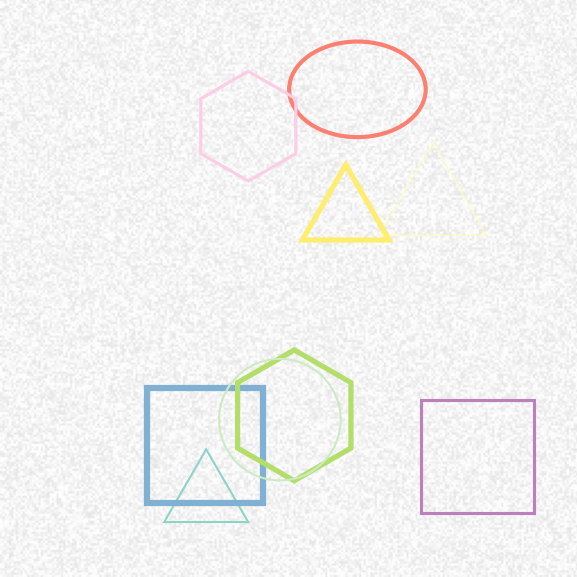[{"shape": "triangle", "thickness": 1, "radius": 0.42, "center": [0.357, 0.137]}, {"shape": "triangle", "thickness": 0.5, "radius": 0.54, "center": [0.75, 0.645]}, {"shape": "oval", "thickness": 2, "radius": 0.59, "center": [0.619, 0.844]}, {"shape": "square", "thickness": 3, "radius": 0.5, "center": [0.355, 0.228]}, {"shape": "hexagon", "thickness": 2.5, "radius": 0.57, "center": [0.51, 0.28]}, {"shape": "hexagon", "thickness": 1.5, "radius": 0.48, "center": [0.43, 0.781]}, {"shape": "square", "thickness": 1.5, "radius": 0.49, "center": [0.827, 0.209]}, {"shape": "circle", "thickness": 1, "radius": 0.53, "center": [0.485, 0.272]}, {"shape": "triangle", "thickness": 2.5, "radius": 0.43, "center": [0.599, 0.627]}]